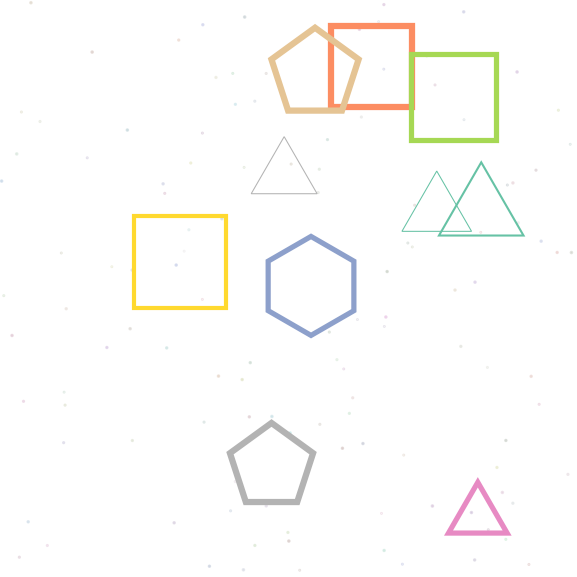[{"shape": "triangle", "thickness": 0.5, "radius": 0.35, "center": [0.756, 0.633]}, {"shape": "triangle", "thickness": 1, "radius": 0.42, "center": [0.833, 0.634]}, {"shape": "square", "thickness": 3, "radius": 0.35, "center": [0.643, 0.884]}, {"shape": "hexagon", "thickness": 2.5, "radius": 0.43, "center": [0.539, 0.504]}, {"shape": "triangle", "thickness": 2.5, "radius": 0.29, "center": [0.827, 0.105]}, {"shape": "square", "thickness": 2.5, "radius": 0.37, "center": [0.786, 0.831]}, {"shape": "square", "thickness": 2, "radius": 0.4, "center": [0.312, 0.545]}, {"shape": "pentagon", "thickness": 3, "radius": 0.4, "center": [0.546, 0.872]}, {"shape": "triangle", "thickness": 0.5, "radius": 0.33, "center": [0.492, 0.697]}, {"shape": "pentagon", "thickness": 3, "radius": 0.38, "center": [0.47, 0.191]}]